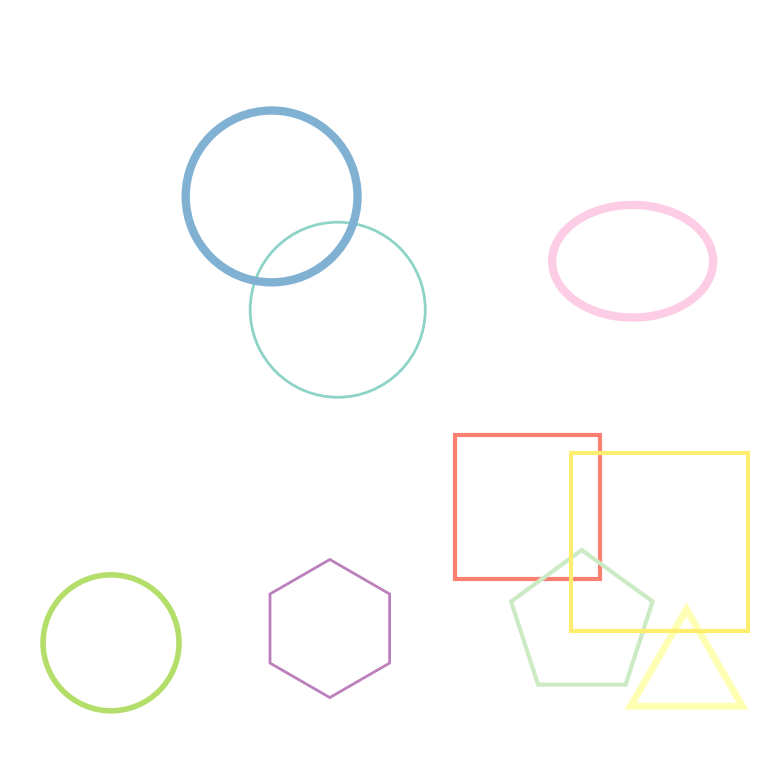[{"shape": "circle", "thickness": 1, "radius": 0.57, "center": [0.439, 0.598]}, {"shape": "triangle", "thickness": 2.5, "radius": 0.42, "center": [0.892, 0.125]}, {"shape": "square", "thickness": 1.5, "radius": 0.47, "center": [0.685, 0.342]}, {"shape": "circle", "thickness": 3, "radius": 0.56, "center": [0.353, 0.745]}, {"shape": "circle", "thickness": 2, "radius": 0.44, "center": [0.144, 0.165]}, {"shape": "oval", "thickness": 3, "radius": 0.52, "center": [0.822, 0.661]}, {"shape": "hexagon", "thickness": 1, "radius": 0.45, "center": [0.428, 0.184]}, {"shape": "pentagon", "thickness": 1.5, "radius": 0.48, "center": [0.756, 0.189]}, {"shape": "square", "thickness": 1.5, "radius": 0.58, "center": [0.856, 0.296]}]